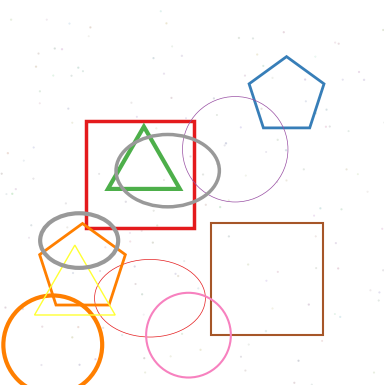[{"shape": "oval", "thickness": 0.5, "radius": 0.72, "center": [0.39, 0.225]}, {"shape": "square", "thickness": 2.5, "radius": 0.7, "center": [0.363, 0.547]}, {"shape": "pentagon", "thickness": 2, "radius": 0.51, "center": [0.744, 0.751]}, {"shape": "triangle", "thickness": 3, "radius": 0.54, "center": [0.374, 0.563]}, {"shape": "circle", "thickness": 0.5, "radius": 0.68, "center": [0.611, 0.612]}, {"shape": "circle", "thickness": 3, "radius": 0.64, "center": [0.137, 0.104]}, {"shape": "pentagon", "thickness": 2, "radius": 0.59, "center": [0.214, 0.302]}, {"shape": "triangle", "thickness": 1, "radius": 0.6, "center": [0.194, 0.242]}, {"shape": "square", "thickness": 1.5, "radius": 0.72, "center": [0.694, 0.275]}, {"shape": "circle", "thickness": 1.5, "radius": 0.55, "center": [0.49, 0.129]}, {"shape": "oval", "thickness": 3, "radius": 0.51, "center": [0.206, 0.375]}, {"shape": "oval", "thickness": 2.5, "radius": 0.67, "center": [0.436, 0.557]}]